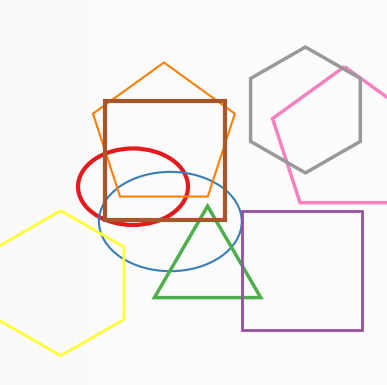[{"shape": "oval", "thickness": 3, "radius": 0.71, "center": [0.343, 0.515]}, {"shape": "oval", "thickness": 1.5, "radius": 0.92, "center": [0.44, 0.425]}, {"shape": "triangle", "thickness": 2.5, "radius": 0.79, "center": [0.536, 0.306]}, {"shape": "square", "thickness": 2, "radius": 0.77, "center": [0.779, 0.298]}, {"shape": "pentagon", "thickness": 1.5, "radius": 0.96, "center": [0.423, 0.645]}, {"shape": "hexagon", "thickness": 2, "radius": 0.94, "center": [0.157, 0.264]}, {"shape": "square", "thickness": 3, "radius": 0.77, "center": [0.427, 0.582]}, {"shape": "pentagon", "thickness": 2.5, "radius": 0.98, "center": [0.889, 0.632]}, {"shape": "hexagon", "thickness": 2.5, "radius": 0.82, "center": [0.788, 0.714]}]